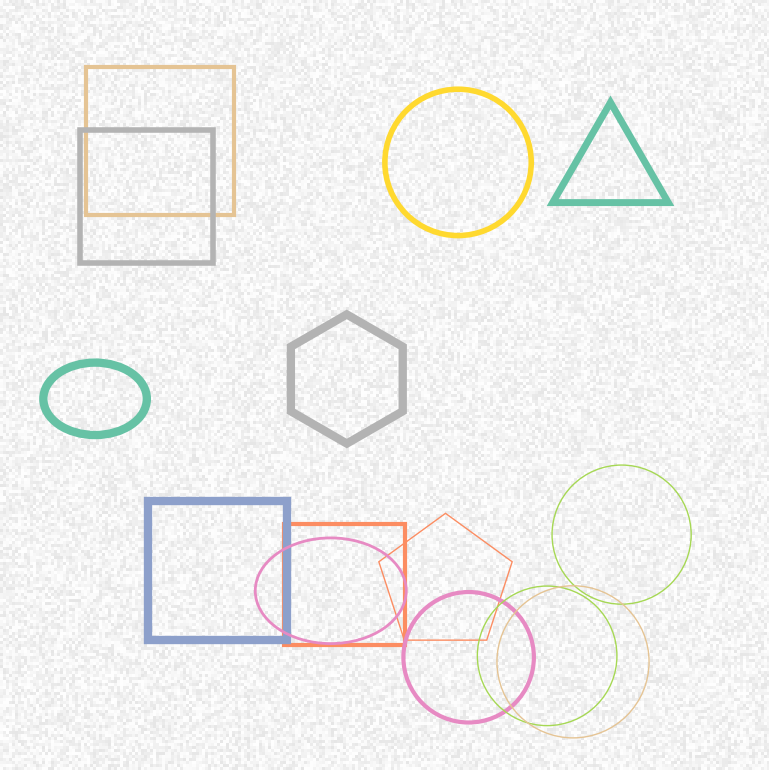[{"shape": "oval", "thickness": 3, "radius": 0.34, "center": [0.124, 0.482]}, {"shape": "triangle", "thickness": 2.5, "radius": 0.43, "center": [0.793, 0.78]}, {"shape": "pentagon", "thickness": 0.5, "radius": 0.46, "center": [0.579, 0.242]}, {"shape": "square", "thickness": 1.5, "radius": 0.39, "center": [0.448, 0.241]}, {"shape": "square", "thickness": 3, "radius": 0.45, "center": [0.283, 0.259]}, {"shape": "oval", "thickness": 1, "radius": 0.49, "center": [0.43, 0.233]}, {"shape": "circle", "thickness": 1.5, "radius": 0.42, "center": [0.609, 0.146]}, {"shape": "circle", "thickness": 0.5, "radius": 0.45, "center": [0.711, 0.148]}, {"shape": "circle", "thickness": 0.5, "radius": 0.45, "center": [0.807, 0.306]}, {"shape": "circle", "thickness": 2, "radius": 0.48, "center": [0.595, 0.789]}, {"shape": "circle", "thickness": 0.5, "radius": 0.49, "center": [0.744, 0.14]}, {"shape": "square", "thickness": 1.5, "radius": 0.48, "center": [0.208, 0.817]}, {"shape": "hexagon", "thickness": 3, "radius": 0.42, "center": [0.45, 0.508]}, {"shape": "square", "thickness": 2, "radius": 0.43, "center": [0.19, 0.745]}]